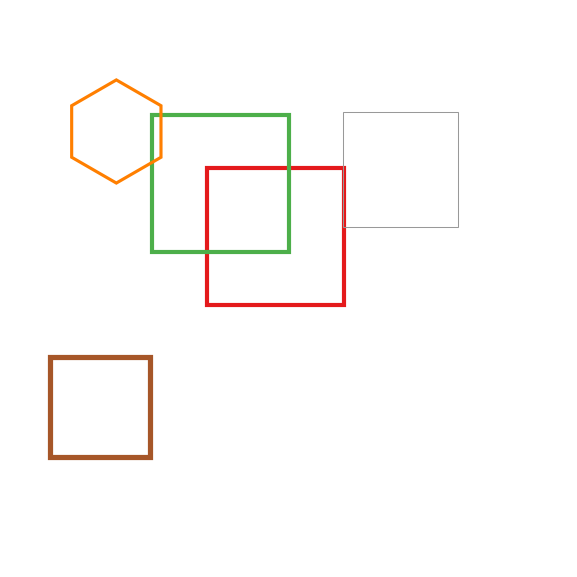[{"shape": "square", "thickness": 2, "radius": 0.59, "center": [0.477, 0.59]}, {"shape": "square", "thickness": 2, "radius": 0.59, "center": [0.382, 0.682]}, {"shape": "hexagon", "thickness": 1.5, "radius": 0.45, "center": [0.201, 0.771]}, {"shape": "square", "thickness": 2.5, "radius": 0.43, "center": [0.174, 0.294]}, {"shape": "square", "thickness": 0.5, "radius": 0.5, "center": [0.693, 0.706]}]